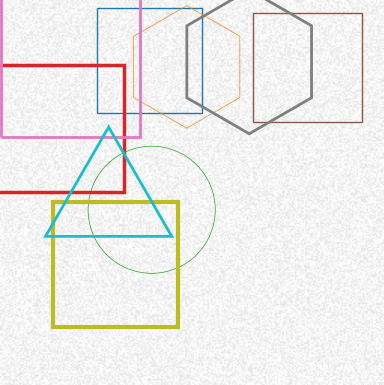[{"shape": "square", "thickness": 1, "radius": 0.68, "center": [0.389, 0.843]}, {"shape": "hexagon", "thickness": 0.5, "radius": 0.8, "center": [0.485, 0.826]}, {"shape": "circle", "thickness": 0.5, "radius": 0.83, "center": [0.394, 0.455]}, {"shape": "square", "thickness": 2.5, "radius": 0.82, "center": [0.158, 0.666]}, {"shape": "square", "thickness": 1, "radius": 0.71, "center": [0.799, 0.825]}, {"shape": "square", "thickness": 2, "radius": 0.9, "center": [0.183, 0.825]}, {"shape": "hexagon", "thickness": 2, "radius": 0.93, "center": [0.647, 0.84]}, {"shape": "square", "thickness": 3, "radius": 0.81, "center": [0.3, 0.314]}, {"shape": "triangle", "thickness": 2, "radius": 0.95, "center": [0.282, 0.481]}]